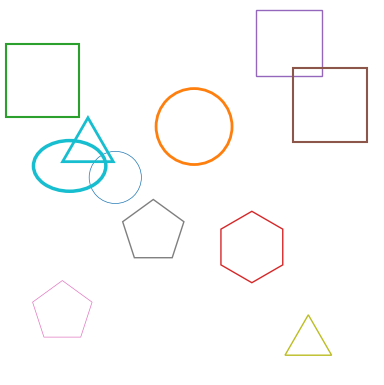[{"shape": "circle", "thickness": 0.5, "radius": 0.34, "center": [0.299, 0.539]}, {"shape": "circle", "thickness": 2, "radius": 0.49, "center": [0.504, 0.671]}, {"shape": "square", "thickness": 1.5, "radius": 0.47, "center": [0.111, 0.791]}, {"shape": "hexagon", "thickness": 1, "radius": 0.46, "center": [0.654, 0.358]}, {"shape": "square", "thickness": 1, "radius": 0.42, "center": [0.75, 0.888]}, {"shape": "square", "thickness": 1.5, "radius": 0.48, "center": [0.857, 0.727]}, {"shape": "pentagon", "thickness": 0.5, "radius": 0.41, "center": [0.162, 0.19]}, {"shape": "pentagon", "thickness": 1, "radius": 0.42, "center": [0.398, 0.398]}, {"shape": "triangle", "thickness": 1, "radius": 0.35, "center": [0.801, 0.112]}, {"shape": "triangle", "thickness": 2, "radius": 0.38, "center": [0.228, 0.618]}, {"shape": "oval", "thickness": 2.5, "radius": 0.47, "center": [0.181, 0.569]}]